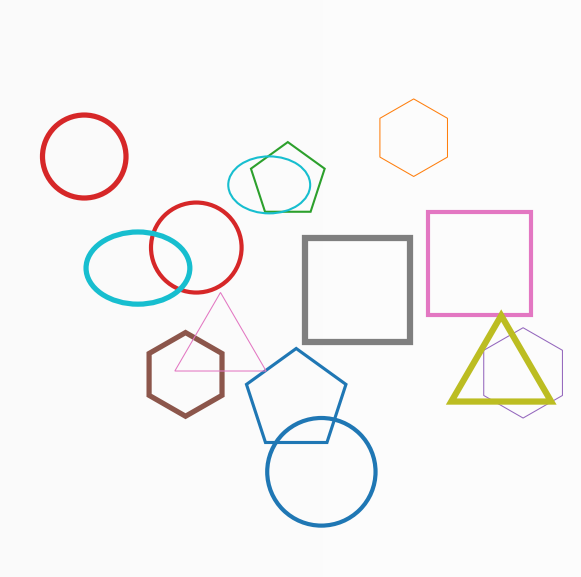[{"shape": "pentagon", "thickness": 1.5, "radius": 0.45, "center": [0.51, 0.306]}, {"shape": "circle", "thickness": 2, "radius": 0.47, "center": [0.553, 0.182]}, {"shape": "hexagon", "thickness": 0.5, "radius": 0.34, "center": [0.712, 0.761]}, {"shape": "pentagon", "thickness": 1, "radius": 0.33, "center": [0.495, 0.686]}, {"shape": "circle", "thickness": 2.5, "radius": 0.36, "center": [0.145, 0.728]}, {"shape": "circle", "thickness": 2, "radius": 0.39, "center": [0.338, 0.57]}, {"shape": "hexagon", "thickness": 0.5, "radius": 0.39, "center": [0.9, 0.353]}, {"shape": "hexagon", "thickness": 2.5, "radius": 0.36, "center": [0.319, 0.351]}, {"shape": "triangle", "thickness": 0.5, "radius": 0.45, "center": [0.379, 0.402]}, {"shape": "square", "thickness": 2, "radius": 0.45, "center": [0.825, 0.543]}, {"shape": "square", "thickness": 3, "radius": 0.45, "center": [0.615, 0.497]}, {"shape": "triangle", "thickness": 3, "radius": 0.5, "center": [0.862, 0.353]}, {"shape": "oval", "thickness": 2.5, "radius": 0.45, "center": [0.237, 0.535]}, {"shape": "oval", "thickness": 1, "radius": 0.35, "center": [0.463, 0.679]}]